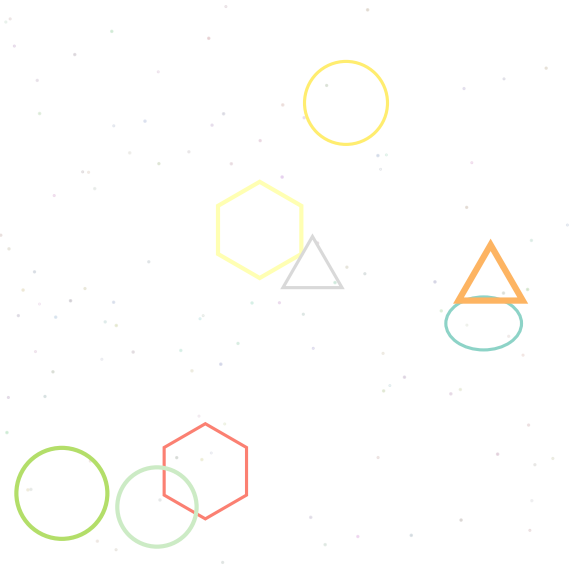[{"shape": "oval", "thickness": 1.5, "radius": 0.33, "center": [0.838, 0.439]}, {"shape": "hexagon", "thickness": 2, "radius": 0.42, "center": [0.45, 0.601]}, {"shape": "hexagon", "thickness": 1.5, "radius": 0.41, "center": [0.356, 0.183]}, {"shape": "triangle", "thickness": 3, "radius": 0.32, "center": [0.85, 0.511]}, {"shape": "circle", "thickness": 2, "radius": 0.39, "center": [0.107, 0.145]}, {"shape": "triangle", "thickness": 1.5, "radius": 0.3, "center": [0.541, 0.531]}, {"shape": "circle", "thickness": 2, "radius": 0.34, "center": [0.272, 0.121]}, {"shape": "circle", "thickness": 1.5, "radius": 0.36, "center": [0.599, 0.821]}]